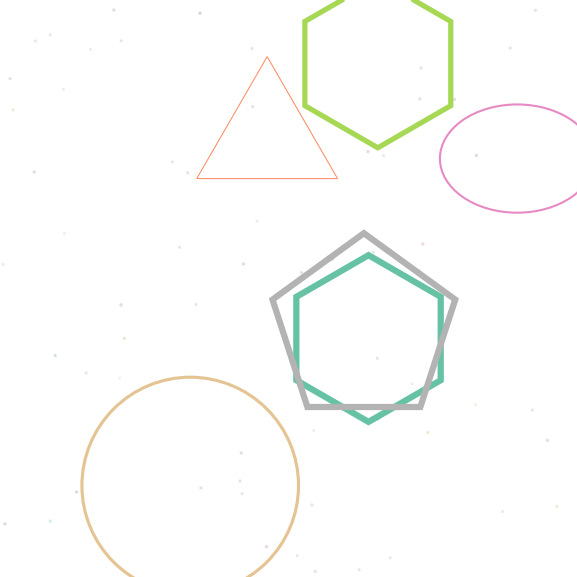[{"shape": "hexagon", "thickness": 3, "radius": 0.72, "center": [0.638, 0.413]}, {"shape": "triangle", "thickness": 0.5, "radius": 0.7, "center": [0.463, 0.76]}, {"shape": "oval", "thickness": 1, "radius": 0.67, "center": [0.896, 0.725]}, {"shape": "hexagon", "thickness": 2.5, "radius": 0.73, "center": [0.654, 0.889]}, {"shape": "circle", "thickness": 1.5, "radius": 0.94, "center": [0.329, 0.158]}, {"shape": "pentagon", "thickness": 3, "radius": 0.83, "center": [0.63, 0.429]}]